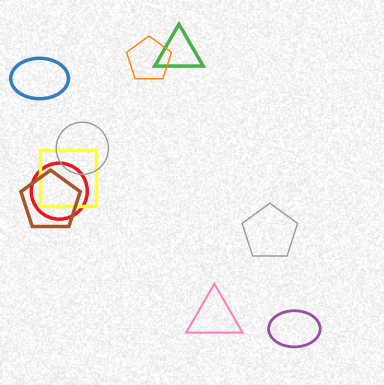[{"shape": "circle", "thickness": 2.5, "radius": 0.36, "center": [0.154, 0.504]}, {"shape": "oval", "thickness": 2.5, "radius": 0.38, "center": [0.103, 0.796]}, {"shape": "triangle", "thickness": 2.5, "radius": 0.36, "center": [0.465, 0.865]}, {"shape": "oval", "thickness": 2, "radius": 0.34, "center": [0.765, 0.146]}, {"shape": "pentagon", "thickness": 1, "radius": 0.31, "center": [0.387, 0.845]}, {"shape": "square", "thickness": 2.5, "radius": 0.36, "center": [0.178, 0.537]}, {"shape": "pentagon", "thickness": 2.5, "radius": 0.4, "center": [0.131, 0.477]}, {"shape": "triangle", "thickness": 1.5, "radius": 0.42, "center": [0.557, 0.178]}, {"shape": "pentagon", "thickness": 1, "radius": 0.38, "center": [0.701, 0.396]}, {"shape": "circle", "thickness": 1, "radius": 0.34, "center": [0.214, 0.615]}]